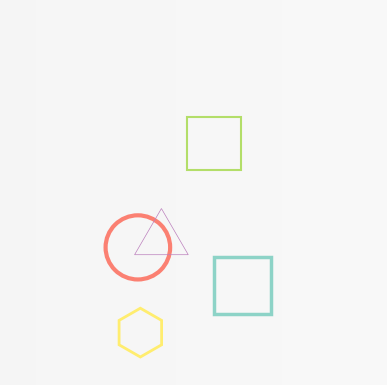[{"shape": "square", "thickness": 2.5, "radius": 0.37, "center": [0.626, 0.258]}, {"shape": "circle", "thickness": 3, "radius": 0.42, "center": [0.356, 0.357]}, {"shape": "square", "thickness": 1.5, "radius": 0.35, "center": [0.552, 0.628]}, {"shape": "triangle", "thickness": 0.5, "radius": 0.4, "center": [0.417, 0.378]}, {"shape": "hexagon", "thickness": 2, "radius": 0.32, "center": [0.362, 0.136]}]